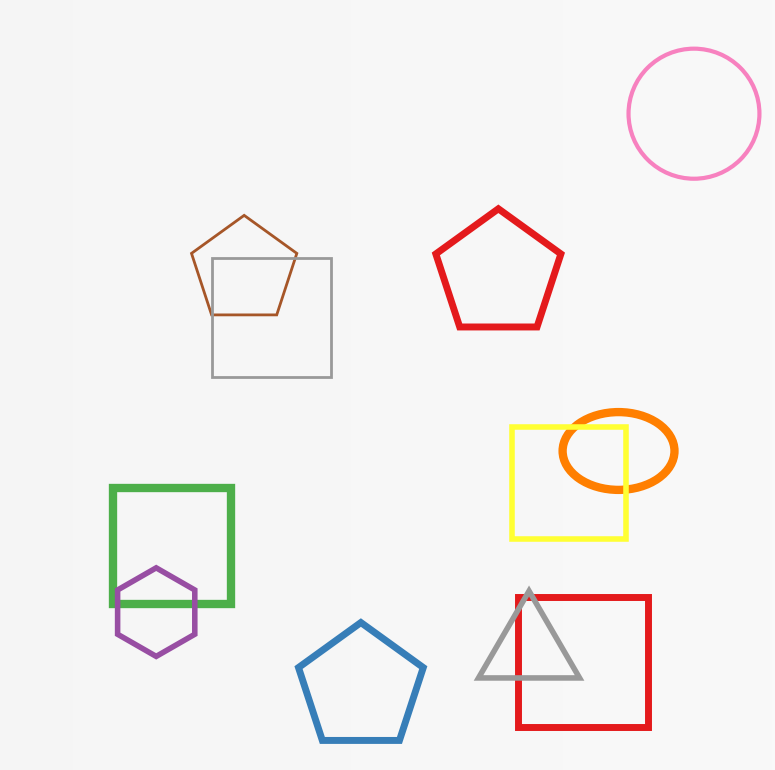[{"shape": "square", "thickness": 2.5, "radius": 0.42, "center": [0.753, 0.14]}, {"shape": "pentagon", "thickness": 2.5, "radius": 0.42, "center": [0.643, 0.644]}, {"shape": "pentagon", "thickness": 2.5, "radius": 0.42, "center": [0.466, 0.107]}, {"shape": "square", "thickness": 3, "radius": 0.38, "center": [0.222, 0.291]}, {"shape": "hexagon", "thickness": 2, "radius": 0.29, "center": [0.202, 0.205]}, {"shape": "oval", "thickness": 3, "radius": 0.36, "center": [0.798, 0.414]}, {"shape": "square", "thickness": 2, "radius": 0.37, "center": [0.734, 0.372]}, {"shape": "pentagon", "thickness": 1, "radius": 0.36, "center": [0.315, 0.649]}, {"shape": "circle", "thickness": 1.5, "radius": 0.42, "center": [0.895, 0.852]}, {"shape": "square", "thickness": 1, "radius": 0.39, "center": [0.35, 0.588]}, {"shape": "triangle", "thickness": 2, "radius": 0.38, "center": [0.683, 0.157]}]